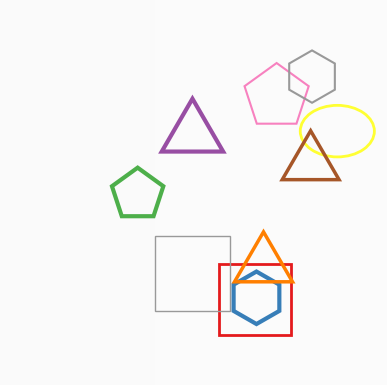[{"shape": "square", "thickness": 2, "radius": 0.46, "center": [0.657, 0.221]}, {"shape": "hexagon", "thickness": 3, "radius": 0.34, "center": [0.662, 0.227]}, {"shape": "pentagon", "thickness": 3, "radius": 0.35, "center": [0.355, 0.495]}, {"shape": "triangle", "thickness": 3, "radius": 0.46, "center": [0.497, 0.652]}, {"shape": "triangle", "thickness": 2.5, "radius": 0.43, "center": [0.68, 0.311]}, {"shape": "oval", "thickness": 2, "radius": 0.48, "center": [0.87, 0.659]}, {"shape": "triangle", "thickness": 2.5, "radius": 0.42, "center": [0.802, 0.576]}, {"shape": "pentagon", "thickness": 1.5, "radius": 0.44, "center": [0.714, 0.749]}, {"shape": "square", "thickness": 1, "radius": 0.49, "center": [0.497, 0.29]}, {"shape": "hexagon", "thickness": 1.5, "radius": 0.34, "center": [0.805, 0.801]}]